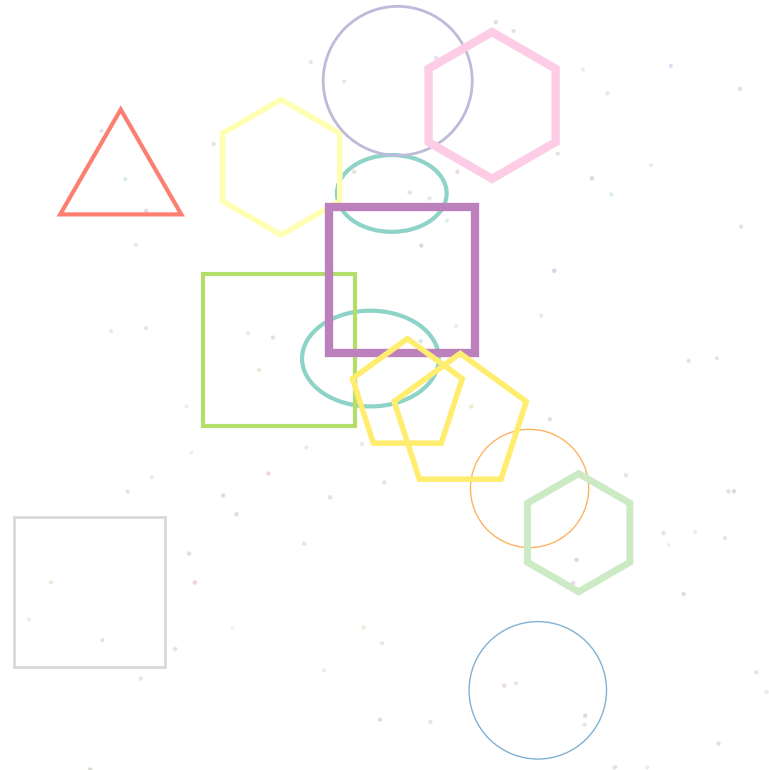[{"shape": "oval", "thickness": 1.5, "radius": 0.44, "center": [0.481, 0.534]}, {"shape": "oval", "thickness": 1.5, "radius": 0.36, "center": [0.509, 0.749]}, {"shape": "hexagon", "thickness": 2, "radius": 0.44, "center": [0.365, 0.783]}, {"shape": "circle", "thickness": 1, "radius": 0.48, "center": [0.517, 0.895]}, {"shape": "triangle", "thickness": 1.5, "radius": 0.45, "center": [0.157, 0.767]}, {"shape": "circle", "thickness": 0.5, "radius": 0.45, "center": [0.698, 0.103]}, {"shape": "circle", "thickness": 0.5, "radius": 0.38, "center": [0.688, 0.366]}, {"shape": "square", "thickness": 1.5, "radius": 0.49, "center": [0.362, 0.546]}, {"shape": "hexagon", "thickness": 3, "radius": 0.48, "center": [0.639, 0.863]}, {"shape": "square", "thickness": 1, "radius": 0.49, "center": [0.116, 0.231]}, {"shape": "square", "thickness": 3, "radius": 0.47, "center": [0.523, 0.636]}, {"shape": "hexagon", "thickness": 2.5, "radius": 0.38, "center": [0.751, 0.308]}, {"shape": "pentagon", "thickness": 2, "radius": 0.37, "center": [0.529, 0.485]}, {"shape": "pentagon", "thickness": 2, "radius": 0.45, "center": [0.598, 0.451]}]